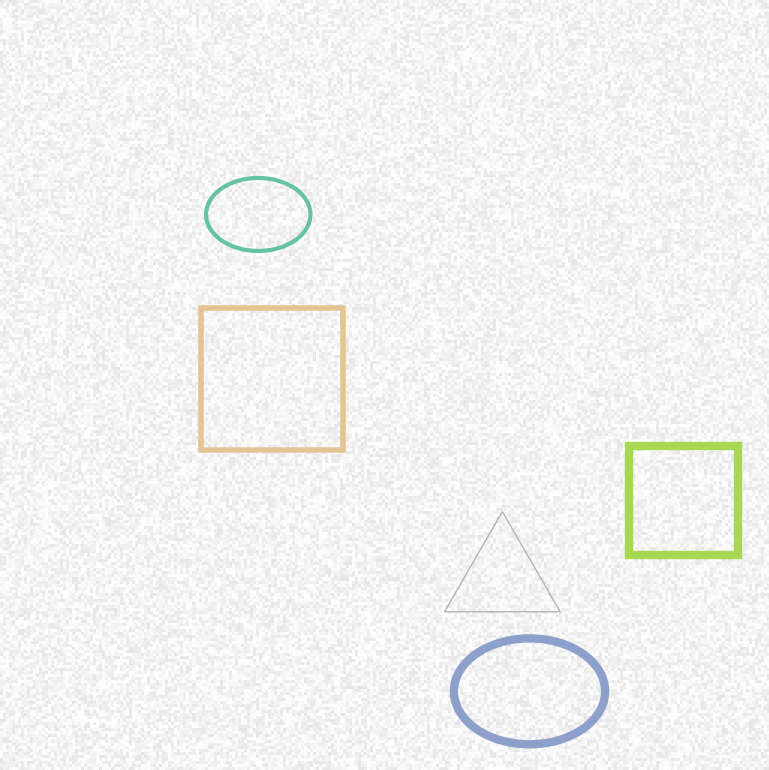[{"shape": "oval", "thickness": 1.5, "radius": 0.34, "center": [0.335, 0.721]}, {"shape": "oval", "thickness": 3, "radius": 0.49, "center": [0.688, 0.102]}, {"shape": "square", "thickness": 3, "radius": 0.35, "center": [0.888, 0.35]}, {"shape": "square", "thickness": 2, "radius": 0.46, "center": [0.353, 0.508]}, {"shape": "triangle", "thickness": 0.5, "radius": 0.43, "center": [0.652, 0.249]}]